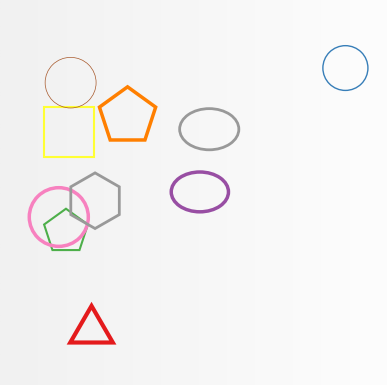[{"shape": "triangle", "thickness": 3, "radius": 0.32, "center": [0.236, 0.142]}, {"shape": "circle", "thickness": 1, "radius": 0.29, "center": [0.891, 0.823]}, {"shape": "pentagon", "thickness": 1.5, "radius": 0.3, "center": [0.17, 0.398]}, {"shape": "oval", "thickness": 2.5, "radius": 0.37, "center": [0.516, 0.502]}, {"shape": "pentagon", "thickness": 2.5, "radius": 0.38, "center": [0.329, 0.698]}, {"shape": "square", "thickness": 1.5, "radius": 0.32, "center": [0.178, 0.657]}, {"shape": "circle", "thickness": 0.5, "radius": 0.33, "center": [0.182, 0.785]}, {"shape": "circle", "thickness": 2.5, "radius": 0.38, "center": [0.152, 0.436]}, {"shape": "oval", "thickness": 2, "radius": 0.38, "center": [0.54, 0.664]}, {"shape": "hexagon", "thickness": 2, "radius": 0.36, "center": [0.245, 0.479]}]